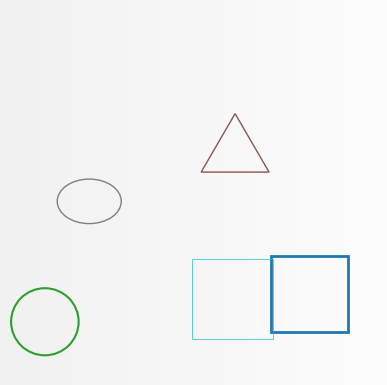[{"shape": "square", "thickness": 2, "radius": 0.5, "center": [0.799, 0.237]}, {"shape": "circle", "thickness": 1.5, "radius": 0.44, "center": [0.116, 0.164]}, {"shape": "triangle", "thickness": 1, "radius": 0.51, "center": [0.607, 0.604]}, {"shape": "oval", "thickness": 1, "radius": 0.41, "center": [0.23, 0.477]}, {"shape": "square", "thickness": 0.5, "radius": 0.52, "center": [0.6, 0.224]}]